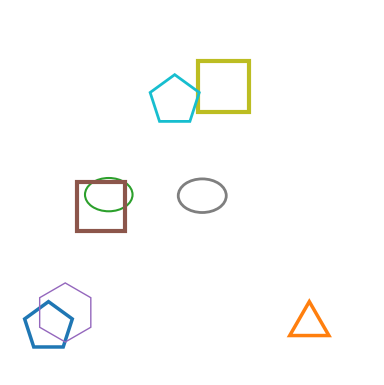[{"shape": "pentagon", "thickness": 2.5, "radius": 0.33, "center": [0.126, 0.151]}, {"shape": "triangle", "thickness": 2.5, "radius": 0.29, "center": [0.803, 0.158]}, {"shape": "oval", "thickness": 1.5, "radius": 0.31, "center": [0.283, 0.494]}, {"shape": "hexagon", "thickness": 1, "radius": 0.38, "center": [0.169, 0.188]}, {"shape": "square", "thickness": 3, "radius": 0.31, "center": [0.262, 0.463]}, {"shape": "oval", "thickness": 2, "radius": 0.31, "center": [0.525, 0.492]}, {"shape": "square", "thickness": 3, "radius": 0.33, "center": [0.58, 0.775]}, {"shape": "pentagon", "thickness": 2, "radius": 0.34, "center": [0.454, 0.739]}]